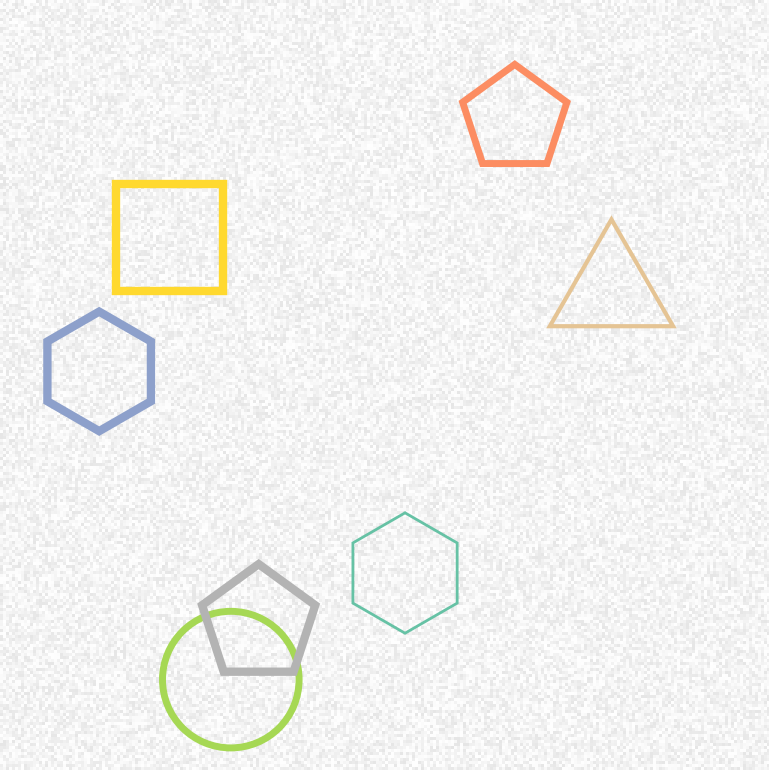[{"shape": "hexagon", "thickness": 1, "radius": 0.39, "center": [0.526, 0.256]}, {"shape": "pentagon", "thickness": 2.5, "radius": 0.36, "center": [0.669, 0.845]}, {"shape": "hexagon", "thickness": 3, "radius": 0.39, "center": [0.129, 0.518]}, {"shape": "circle", "thickness": 2.5, "radius": 0.44, "center": [0.3, 0.117]}, {"shape": "square", "thickness": 3, "radius": 0.35, "center": [0.22, 0.691]}, {"shape": "triangle", "thickness": 1.5, "radius": 0.46, "center": [0.794, 0.623]}, {"shape": "pentagon", "thickness": 3, "radius": 0.39, "center": [0.336, 0.19]}]